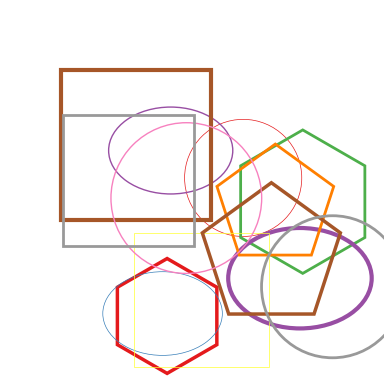[{"shape": "circle", "thickness": 0.5, "radius": 0.76, "center": [0.632, 0.538]}, {"shape": "hexagon", "thickness": 2.5, "radius": 0.75, "center": [0.434, 0.179]}, {"shape": "oval", "thickness": 0.5, "radius": 0.78, "center": [0.422, 0.186]}, {"shape": "hexagon", "thickness": 2, "radius": 0.93, "center": [0.786, 0.476]}, {"shape": "oval", "thickness": 3, "radius": 0.93, "center": [0.779, 0.277]}, {"shape": "oval", "thickness": 1, "radius": 0.81, "center": [0.443, 0.609]}, {"shape": "pentagon", "thickness": 2, "radius": 0.8, "center": [0.715, 0.466]}, {"shape": "square", "thickness": 0.5, "radius": 0.87, "center": [0.524, 0.221]}, {"shape": "square", "thickness": 3, "radius": 0.97, "center": [0.353, 0.623]}, {"shape": "pentagon", "thickness": 2.5, "radius": 0.94, "center": [0.705, 0.337]}, {"shape": "circle", "thickness": 1, "radius": 0.98, "center": [0.484, 0.486]}, {"shape": "square", "thickness": 2, "radius": 0.85, "center": [0.334, 0.532]}, {"shape": "circle", "thickness": 2, "radius": 0.92, "center": [0.864, 0.255]}]